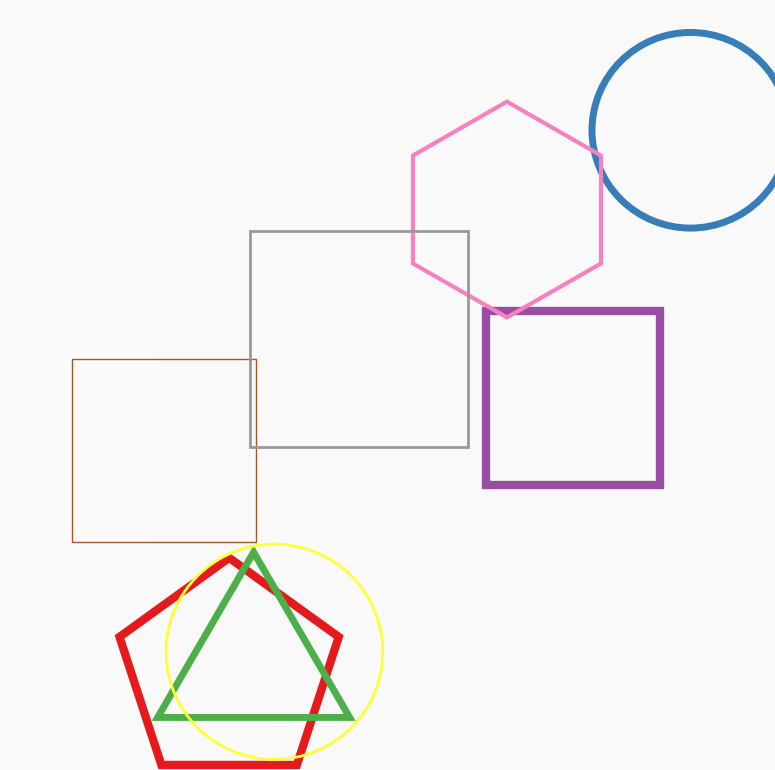[{"shape": "pentagon", "thickness": 3, "radius": 0.74, "center": [0.296, 0.127]}, {"shape": "circle", "thickness": 2.5, "radius": 0.64, "center": [0.891, 0.831]}, {"shape": "triangle", "thickness": 2.5, "radius": 0.72, "center": [0.327, 0.14]}, {"shape": "square", "thickness": 3, "radius": 0.56, "center": [0.739, 0.483]}, {"shape": "circle", "thickness": 1, "radius": 0.7, "center": [0.354, 0.154]}, {"shape": "square", "thickness": 0.5, "radius": 0.59, "center": [0.212, 0.415]}, {"shape": "hexagon", "thickness": 1.5, "radius": 0.7, "center": [0.654, 0.728]}, {"shape": "square", "thickness": 1, "radius": 0.7, "center": [0.463, 0.56]}]